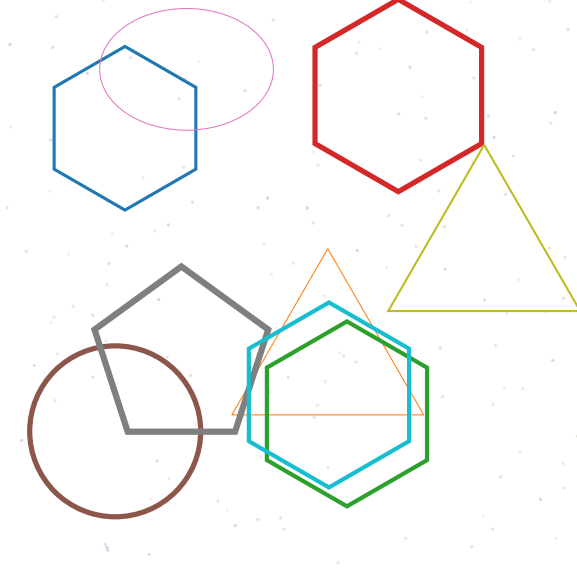[{"shape": "hexagon", "thickness": 1.5, "radius": 0.71, "center": [0.216, 0.777]}, {"shape": "triangle", "thickness": 0.5, "radius": 0.96, "center": [0.568, 0.377]}, {"shape": "hexagon", "thickness": 2, "radius": 0.8, "center": [0.601, 0.282]}, {"shape": "hexagon", "thickness": 2.5, "radius": 0.83, "center": [0.69, 0.834]}, {"shape": "circle", "thickness": 2.5, "radius": 0.74, "center": [0.199, 0.252]}, {"shape": "oval", "thickness": 0.5, "radius": 0.75, "center": [0.323, 0.879]}, {"shape": "pentagon", "thickness": 3, "radius": 0.79, "center": [0.314, 0.38]}, {"shape": "triangle", "thickness": 1, "radius": 0.96, "center": [0.838, 0.556]}, {"shape": "hexagon", "thickness": 2, "radius": 0.8, "center": [0.57, 0.315]}]